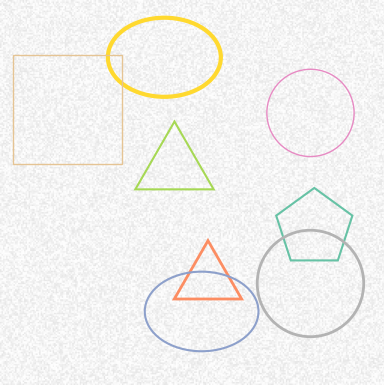[{"shape": "pentagon", "thickness": 1.5, "radius": 0.52, "center": [0.816, 0.408]}, {"shape": "triangle", "thickness": 2, "radius": 0.51, "center": [0.54, 0.274]}, {"shape": "oval", "thickness": 1.5, "radius": 0.74, "center": [0.524, 0.191]}, {"shape": "circle", "thickness": 1, "radius": 0.57, "center": [0.806, 0.707]}, {"shape": "triangle", "thickness": 1.5, "radius": 0.59, "center": [0.453, 0.567]}, {"shape": "oval", "thickness": 3, "radius": 0.73, "center": [0.427, 0.851]}, {"shape": "square", "thickness": 1, "radius": 0.71, "center": [0.175, 0.715]}, {"shape": "circle", "thickness": 2, "radius": 0.69, "center": [0.806, 0.264]}]